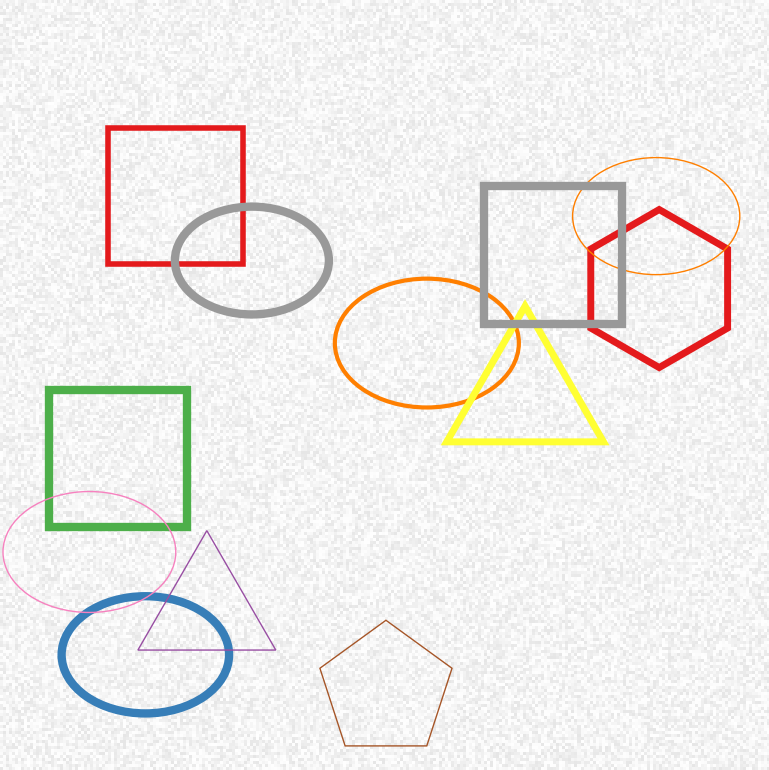[{"shape": "square", "thickness": 2, "radius": 0.44, "center": [0.228, 0.745]}, {"shape": "hexagon", "thickness": 2.5, "radius": 0.51, "center": [0.856, 0.625]}, {"shape": "oval", "thickness": 3, "radius": 0.54, "center": [0.189, 0.15]}, {"shape": "square", "thickness": 3, "radius": 0.45, "center": [0.153, 0.405]}, {"shape": "triangle", "thickness": 0.5, "radius": 0.52, "center": [0.269, 0.207]}, {"shape": "oval", "thickness": 1.5, "radius": 0.6, "center": [0.554, 0.554]}, {"shape": "oval", "thickness": 0.5, "radius": 0.54, "center": [0.852, 0.719]}, {"shape": "triangle", "thickness": 2.5, "radius": 0.59, "center": [0.682, 0.485]}, {"shape": "pentagon", "thickness": 0.5, "radius": 0.45, "center": [0.501, 0.104]}, {"shape": "oval", "thickness": 0.5, "radius": 0.56, "center": [0.116, 0.283]}, {"shape": "square", "thickness": 3, "radius": 0.45, "center": [0.718, 0.669]}, {"shape": "oval", "thickness": 3, "radius": 0.5, "center": [0.327, 0.662]}]